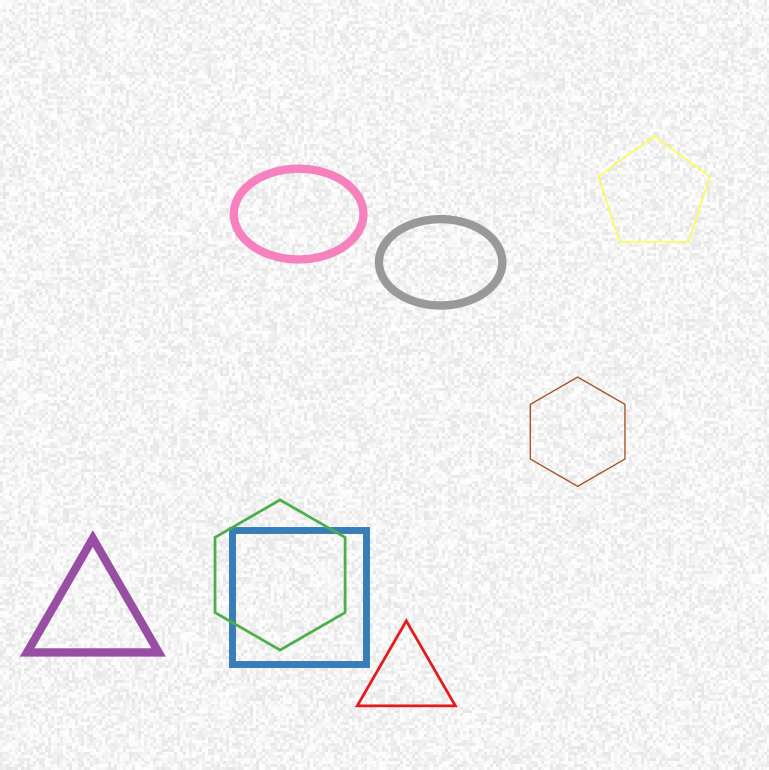[{"shape": "triangle", "thickness": 1, "radius": 0.37, "center": [0.528, 0.12]}, {"shape": "square", "thickness": 2.5, "radius": 0.44, "center": [0.388, 0.224]}, {"shape": "hexagon", "thickness": 1, "radius": 0.49, "center": [0.364, 0.253]}, {"shape": "triangle", "thickness": 3, "radius": 0.49, "center": [0.121, 0.202]}, {"shape": "pentagon", "thickness": 0.5, "radius": 0.38, "center": [0.85, 0.747]}, {"shape": "hexagon", "thickness": 0.5, "radius": 0.35, "center": [0.75, 0.439]}, {"shape": "oval", "thickness": 3, "radius": 0.42, "center": [0.388, 0.722]}, {"shape": "oval", "thickness": 3, "radius": 0.4, "center": [0.572, 0.659]}]